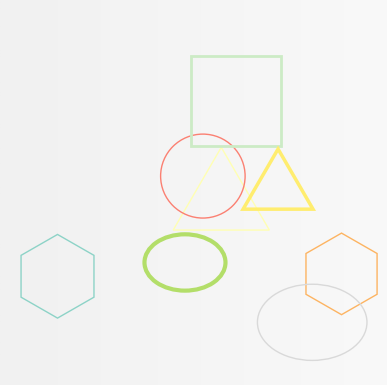[{"shape": "hexagon", "thickness": 1, "radius": 0.54, "center": [0.148, 0.282]}, {"shape": "triangle", "thickness": 1, "radius": 0.72, "center": [0.571, 0.474]}, {"shape": "circle", "thickness": 1, "radius": 0.55, "center": [0.524, 0.543]}, {"shape": "hexagon", "thickness": 1, "radius": 0.53, "center": [0.881, 0.289]}, {"shape": "oval", "thickness": 3, "radius": 0.52, "center": [0.477, 0.318]}, {"shape": "oval", "thickness": 1, "radius": 0.71, "center": [0.806, 0.163]}, {"shape": "square", "thickness": 2, "radius": 0.58, "center": [0.609, 0.737]}, {"shape": "triangle", "thickness": 2.5, "radius": 0.52, "center": [0.718, 0.509]}]